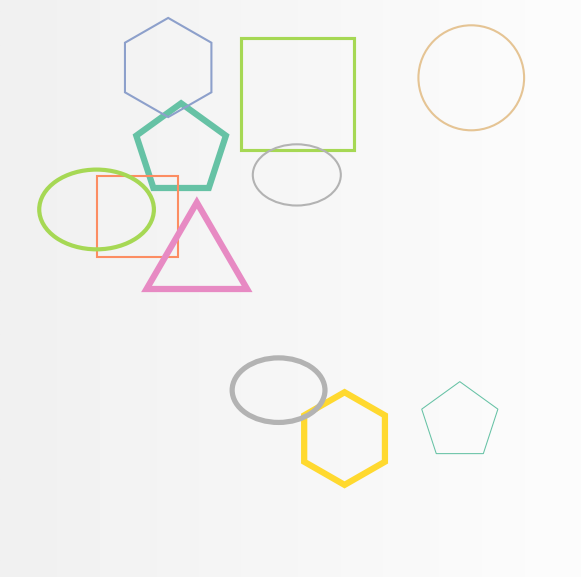[{"shape": "pentagon", "thickness": 3, "radius": 0.41, "center": [0.312, 0.739]}, {"shape": "pentagon", "thickness": 0.5, "radius": 0.34, "center": [0.791, 0.269]}, {"shape": "square", "thickness": 1, "radius": 0.35, "center": [0.237, 0.624]}, {"shape": "hexagon", "thickness": 1, "radius": 0.43, "center": [0.289, 0.882]}, {"shape": "triangle", "thickness": 3, "radius": 0.5, "center": [0.339, 0.549]}, {"shape": "oval", "thickness": 2, "radius": 0.49, "center": [0.166, 0.636]}, {"shape": "square", "thickness": 1.5, "radius": 0.49, "center": [0.513, 0.836]}, {"shape": "hexagon", "thickness": 3, "radius": 0.4, "center": [0.593, 0.24]}, {"shape": "circle", "thickness": 1, "radius": 0.45, "center": [0.811, 0.864]}, {"shape": "oval", "thickness": 2.5, "radius": 0.4, "center": [0.479, 0.324]}, {"shape": "oval", "thickness": 1, "radius": 0.38, "center": [0.511, 0.696]}]